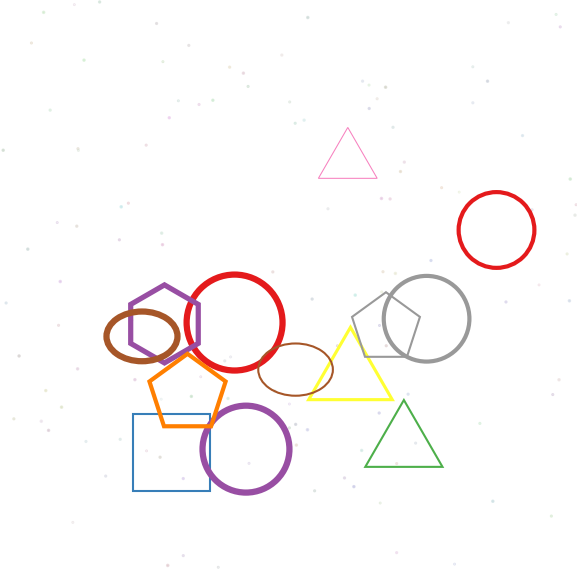[{"shape": "circle", "thickness": 3, "radius": 0.42, "center": [0.406, 0.441]}, {"shape": "circle", "thickness": 2, "radius": 0.33, "center": [0.86, 0.601]}, {"shape": "square", "thickness": 1, "radius": 0.33, "center": [0.298, 0.215]}, {"shape": "triangle", "thickness": 1, "radius": 0.39, "center": [0.699, 0.229]}, {"shape": "hexagon", "thickness": 2.5, "radius": 0.34, "center": [0.285, 0.438]}, {"shape": "circle", "thickness": 3, "radius": 0.38, "center": [0.426, 0.221]}, {"shape": "pentagon", "thickness": 2, "radius": 0.35, "center": [0.325, 0.317]}, {"shape": "triangle", "thickness": 1.5, "radius": 0.42, "center": [0.607, 0.349]}, {"shape": "oval", "thickness": 1, "radius": 0.32, "center": [0.512, 0.359]}, {"shape": "oval", "thickness": 3, "radius": 0.31, "center": [0.246, 0.417]}, {"shape": "triangle", "thickness": 0.5, "radius": 0.29, "center": [0.602, 0.72]}, {"shape": "circle", "thickness": 2, "radius": 0.37, "center": [0.739, 0.447]}, {"shape": "pentagon", "thickness": 1, "radius": 0.31, "center": [0.668, 0.431]}]